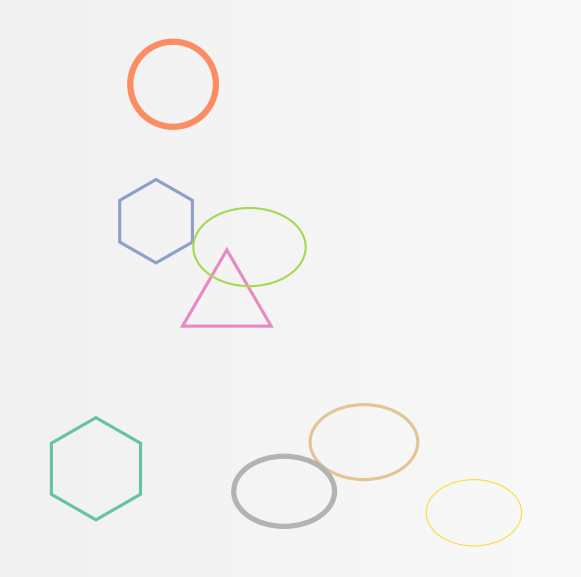[{"shape": "hexagon", "thickness": 1.5, "radius": 0.44, "center": [0.165, 0.187]}, {"shape": "circle", "thickness": 3, "radius": 0.37, "center": [0.298, 0.853]}, {"shape": "hexagon", "thickness": 1.5, "radius": 0.36, "center": [0.268, 0.616]}, {"shape": "triangle", "thickness": 1.5, "radius": 0.44, "center": [0.39, 0.478]}, {"shape": "oval", "thickness": 1, "radius": 0.48, "center": [0.429, 0.571]}, {"shape": "oval", "thickness": 0.5, "radius": 0.41, "center": [0.815, 0.111]}, {"shape": "oval", "thickness": 1.5, "radius": 0.46, "center": [0.626, 0.234]}, {"shape": "oval", "thickness": 2.5, "radius": 0.43, "center": [0.489, 0.148]}]